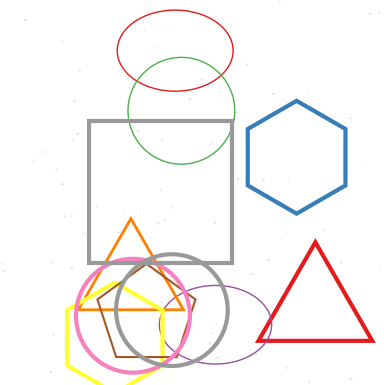[{"shape": "triangle", "thickness": 3, "radius": 0.85, "center": [0.819, 0.2]}, {"shape": "oval", "thickness": 1, "radius": 0.75, "center": [0.455, 0.868]}, {"shape": "hexagon", "thickness": 3, "radius": 0.73, "center": [0.77, 0.592]}, {"shape": "circle", "thickness": 1, "radius": 0.69, "center": [0.471, 0.712]}, {"shape": "oval", "thickness": 1, "radius": 0.73, "center": [0.56, 0.157]}, {"shape": "triangle", "thickness": 2, "radius": 0.79, "center": [0.34, 0.274]}, {"shape": "hexagon", "thickness": 3, "radius": 0.72, "center": [0.298, 0.123]}, {"shape": "pentagon", "thickness": 1.5, "radius": 0.67, "center": [0.38, 0.181]}, {"shape": "circle", "thickness": 3, "radius": 0.74, "center": [0.345, 0.18]}, {"shape": "square", "thickness": 3, "radius": 0.92, "center": [0.417, 0.501]}, {"shape": "circle", "thickness": 3, "radius": 0.73, "center": [0.446, 0.195]}]